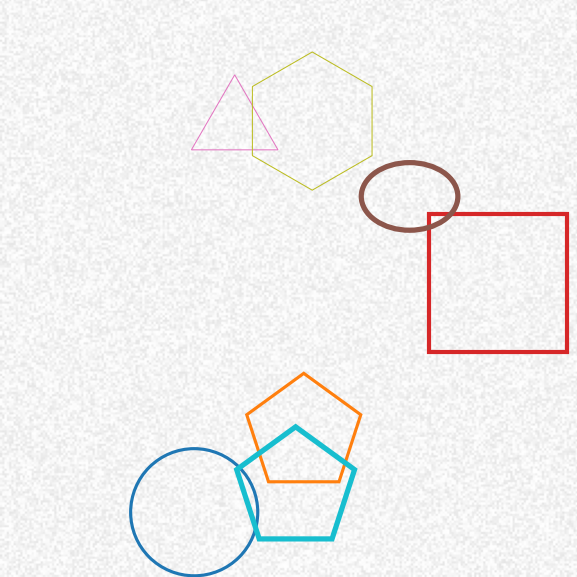[{"shape": "circle", "thickness": 1.5, "radius": 0.55, "center": [0.336, 0.112]}, {"shape": "pentagon", "thickness": 1.5, "radius": 0.52, "center": [0.526, 0.249]}, {"shape": "square", "thickness": 2, "radius": 0.6, "center": [0.862, 0.509]}, {"shape": "oval", "thickness": 2.5, "radius": 0.42, "center": [0.709, 0.659]}, {"shape": "triangle", "thickness": 0.5, "radius": 0.43, "center": [0.406, 0.783]}, {"shape": "hexagon", "thickness": 0.5, "radius": 0.6, "center": [0.541, 0.789]}, {"shape": "pentagon", "thickness": 2.5, "radius": 0.54, "center": [0.512, 0.153]}]